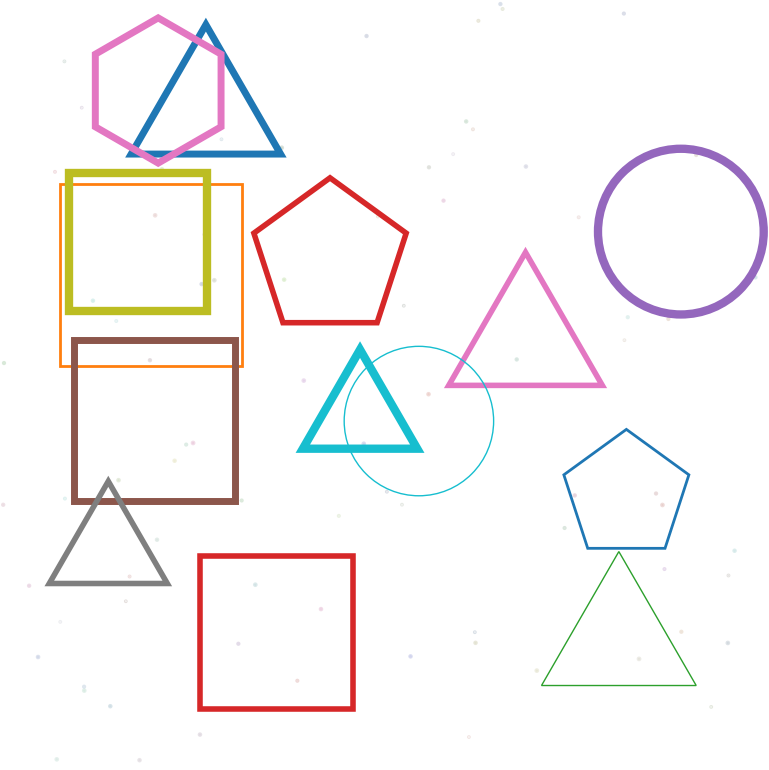[{"shape": "triangle", "thickness": 2.5, "radius": 0.56, "center": [0.267, 0.856]}, {"shape": "pentagon", "thickness": 1, "radius": 0.43, "center": [0.813, 0.357]}, {"shape": "square", "thickness": 1, "radius": 0.59, "center": [0.196, 0.643]}, {"shape": "triangle", "thickness": 0.5, "radius": 0.58, "center": [0.804, 0.168]}, {"shape": "pentagon", "thickness": 2, "radius": 0.52, "center": [0.429, 0.665]}, {"shape": "square", "thickness": 2, "radius": 0.5, "center": [0.359, 0.178]}, {"shape": "circle", "thickness": 3, "radius": 0.54, "center": [0.884, 0.699]}, {"shape": "square", "thickness": 2.5, "radius": 0.52, "center": [0.2, 0.454]}, {"shape": "triangle", "thickness": 2, "radius": 0.58, "center": [0.682, 0.557]}, {"shape": "hexagon", "thickness": 2.5, "radius": 0.47, "center": [0.205, 0.882]}, {"shape": "triangle", "thickness": 2, "radius": 0.44, "center": [0.141, 0.286]}, {"shape": "square", "thickness": 3, "radius": 0.45, "center": [0.179, 0.686]}, {"shape": "circle", "thickness": 0.5, "radius": 0.49, "center": [0.544, 0.453]}, {"shape": "triangle", "thickness": 3, "radius": 0.43, "center": [0.468, 0.46]}]